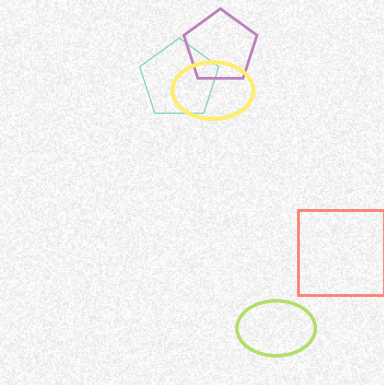[{"shape": "pentagon", "thickness": 1, "radius": 0.54, "center": [0.466, 0.793]}, {"shape": "square", "thickness": 2, "radius": 0.55, "center": [0.886, 0.345]}, {"shape": "oval", "thickness": 2.5, "radius": 0.51, "center": [0.717, 0.147]}, {"shape": "pentagon", "thickness": 2, "radius": 0.5, "center": [0.573, 0.877]}, {"shape": "oval", "thickness": 3, "radius": 0.53, "center": [0.553, 0.765]}]